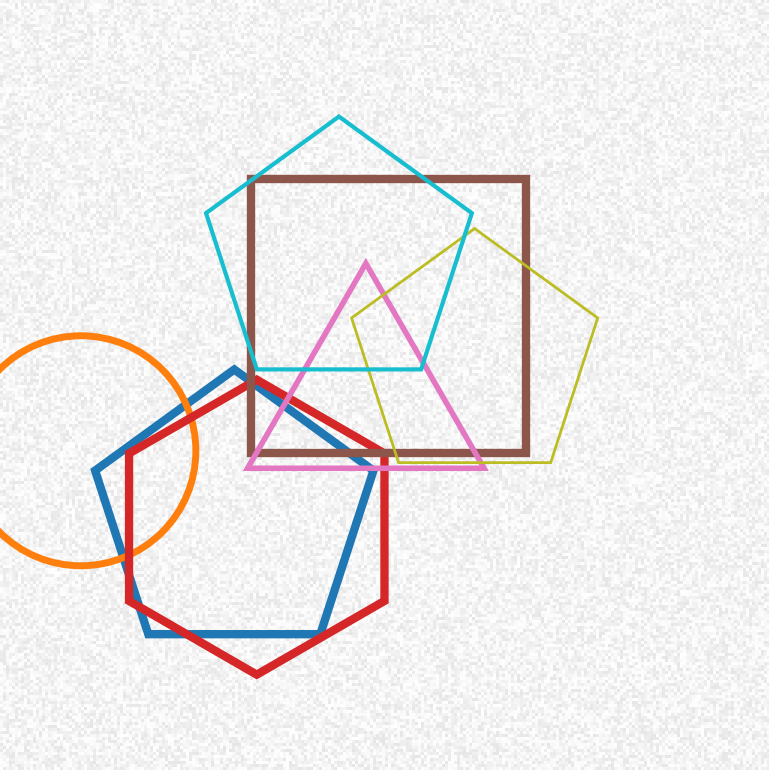[{"shape": "pentagon", "thickness": 3, "radius": 0.95, "center": [0.304, 0.33]}, {"shape": "circle", "thickness": 2.5, "radius": 0.75, "center": [0.105, 0.415]}, {"shape": "hexagon", "thickness": 3, "radius": 0.96, "center": [0.333, 0.315]}, {"shape": "square", "thickness": 3, "radius": 0.89, "center": [0.505, 0.59]}, {"shape": "triangle", "thickness": 2, "radius": 0.89, "center": [0.475, 0.481]}, {"shape": "pentagon", "thickness": 1, "radius": 0.84, "center": [0.616, 0.535]}, {"shape": "pentagon", "thickness": 1.5, "radius": 0.91, "center": [0.44, 0.667]}]